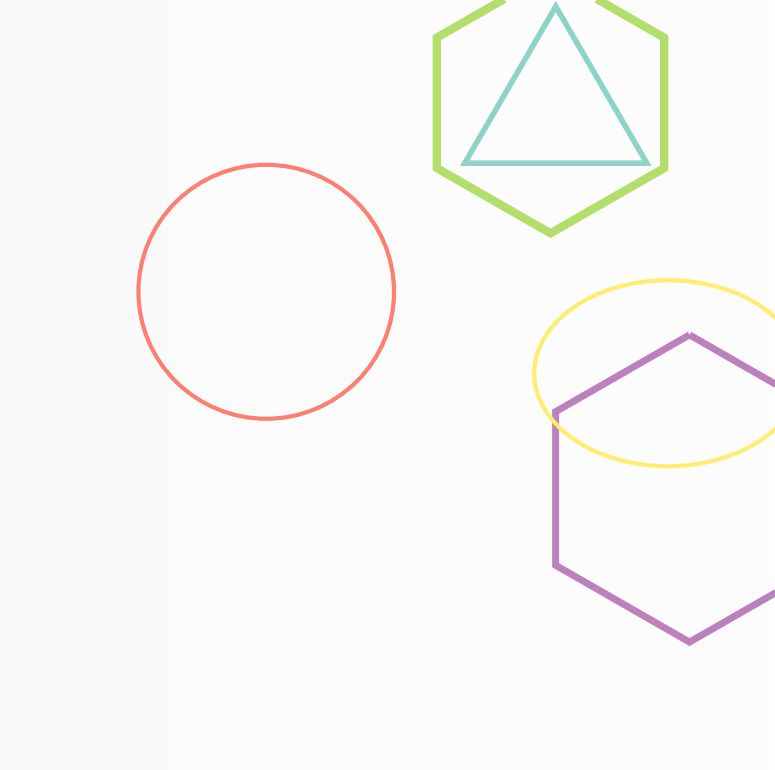[{"shape": "triangle", "thickness": 2, "radius": 0.68, "center": [0.717, 0.856]}, {"shape": "circle", "thickness": 1.5, "radius": 0.82, "center": [0.344, 0.621]}, {"shape": "hexagon", "thickness": 3, "radius": 0.85, "center": [0.71, 0.866]}, {"shape": "hexagon", "thickness": 2.5, "radius": 1.0, "center": [0.89, 0.366]}, {"shape": "oval", "thickness": 1.5, "radius": 0.86, "center": [0.862, 0.515]}]